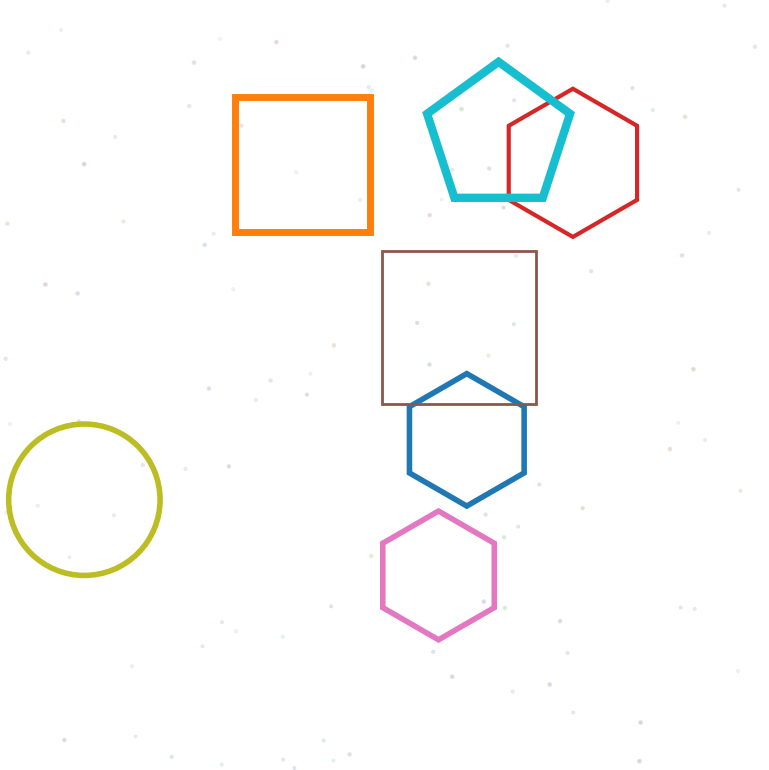[{"shape": "hexagon", "thickness": 2, "radius": 0.43, "center": [0.606, 0.429]}, {"shape": "square", "thickness": 2.5, "radius": 0.44, "center": [0.393, 0.786]}, {"shape": "hexagon", "thickness": 1.5, "radius": 0.48, "center": [0.744, 0.789]}, {"shape": "square", "thickness": 1, "radius": 0.5, "center": [0.596, 0.575]}, {"shape": "hexagon", "thickness": 2, "radius": 0.42, "center": [0.57, 0.253]}, {"shape": "circle", "thickness": 2, "radius": 0.49, "center": [0.11, 0.351]}, {"shape": "pentagon", "thickness": 3, "radius": 0.49, "center": [0.648, 0.822]}]